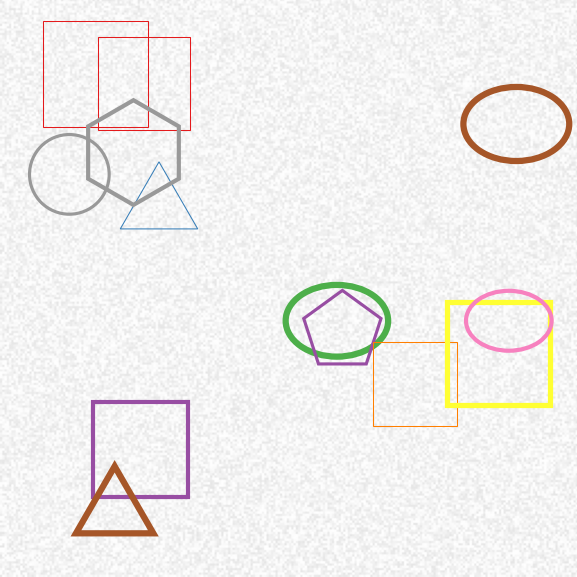[{"shape": "square", "thickness": 0.5, "radius": 0.46, "center": [0.165, 0.871]}, {"shape": "square", "thickness": 0.5, "radius": 0.4, "center": [0.249, 0.855]}, {"shape": "triangle", "thickness": 0.5, "radius": 0.39, "center": [0.275, 0.641]}, {"shape": "oval", "thickness": 3, "radius": 0.44, "center": [0.583, 0.444]}, {"shape": "square", "thickness": 2, "radius": 0.41, "center": [0.244, 0.221]}, {"shape": "pentagon", "thickness": 1.5, "radius": 0.35, "center": [0.593, 0.426]}, {"shape": "square", "thickness": 0.5, "radius": 0.36, "center": [0.718, 0.334]}, {"shape": "square", "thickness": 2.5, "radius": 0.45, "center": [0.863, 0.387]}, {"shape": "triangle", "thickness": 3, "radius": 0.39, "center": [0.199, 0.114]}, {"shape": "oval", "thickness": 3, "radius": 0.46, "center": [0.894, 0.784]}, {"shape": "oval", "thickness": 2, "radius": 0.37, "center": [0.881, 0.444]}, {"shape": "hexagon", "thickness": 2, "radius": 0.45, "center": [0.231, 0.735]}, {"shape": "circle", "thickness": 1.5, "radius": 0.34, "center": [0.12, 0.697]}]